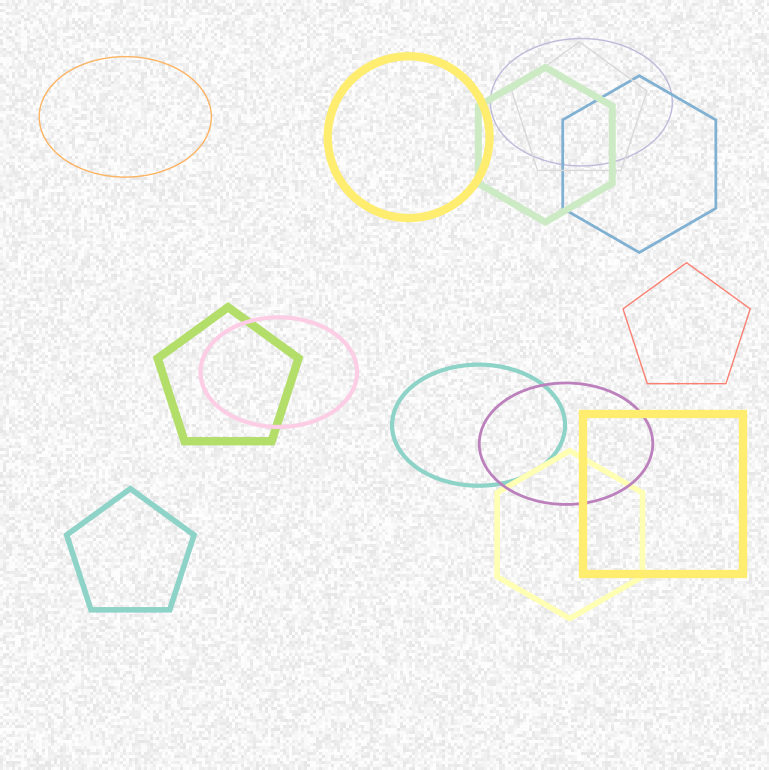[{"shape": "pentagon", "thickness": 2, "radius": 0.43, "center": [0.169, 0.278]}, {"shape": "oval", "thickness": 1.5, "radius": 0.56, "center": [0.622, 0.448]}, {"shape": "hexagon", "thickness": 2, "radius": 0.54, "center": [0.74, 0.306]}, {"shape": "oval", "thickness": 0.5, "radius": 0.59, "center": [0.755, 0.867]}, {"shape": "pentagon", "thickness": 0.5, "radius": 0.43, "center": [0.892, 0.572]}, {"shape": "hexagon", "thickness": 1, "radius": 0.57, "center": [0.83, 0.787]}, {"shape": "oval", "thickness": 0.5, "radius": 0.56, "center": [0.163, 0.848]}, {"shape": "pentagon", "thickness": 3, "radius": 0.48, "center": [0.296, 0.505]}, {"shape": "oval", "thickness": 1.5, "radius": 0.51, "center": [0.362, 0.517]}, {"shape": "pentagon", "thickness": 0.5, "radius": 0.46, "center": [0.752, 0.853]}, {"shape": "oval", "thickness": 1, "radius": 0.56, "center": [0.735, 0.424]}, {"shape": "hexagon", "thickness": 2.5, "radius": 0.5, "center": [0.708, 0.812]}, {"shape": "square", "thickness": 3, "radius": 0.52, "center": [0.861, 0.359]}, {"shape": "circle", "thickness": 3, "radius": 0.53, "center": [0.531, 0.822]}]